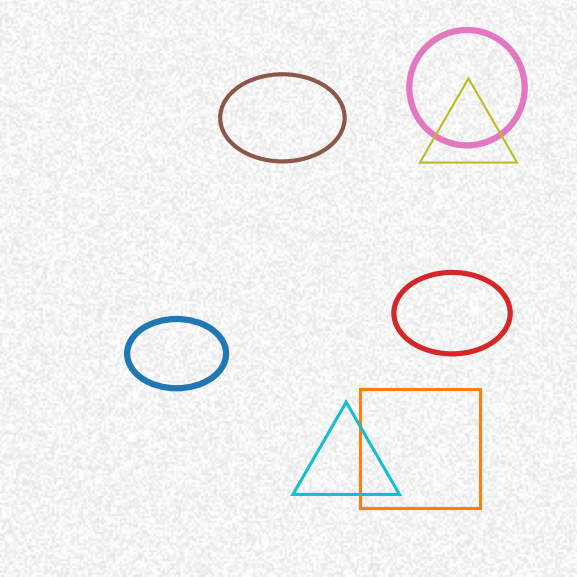[{"shape": "oval", "thickness": 3, "radius": 0.43, "center": [0.306, 0.387]}, {"shape": "square", "thickness": 1.5, "radius": 0.52, "center": [0.727, 0.223]}, {"shape": "oval", "thickness": 2.5, "radius": 0.5, "center": [0.783, 0.457]}, {"shape": "oval", "thickness": 2, "radius": 0.54, "center": [0.489, 0.795]}, {"shape": "circle", "thickness": 3, "radius": 0.5, "center": [0.809, 0.847]}, {"shape": "triangle", "thickness": 1, "radius": 0.49, "center": [0.811, 0.766]}, {"shape": "triangle", "thickness": 1.5, "radius": 0.53, "center": [0.599, 0.196]}]